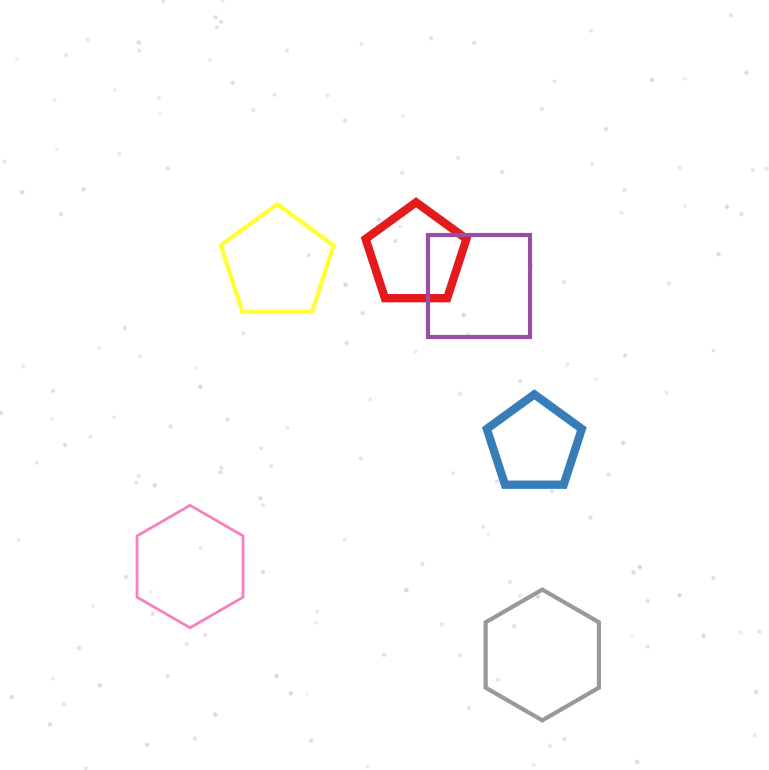[{"shape": "pentagon", "thickness": 3, "radius": 0.34, "center": [0.54, 0.668]}, {"shape": "pentagon", "thickness": 3, "radius": 0.32, "center": [0.694, 0.423]}, {"shape": "square", "thickness": 1.5, "radius": 0.33, "center": [0.622, 0.629]}, {"shape": "pentagon", "thickness": 1.5, "radius": 0.39, "center": [0.36, 0.658]}, {"shape": "hexagon", "thickness": 1, "radius": 0.4, "center": [0.247, 0.264]}, {"shape": "hexagon", "thickness": 1.5, "radius": 0.42, "center": [0.704, 0.149]}]